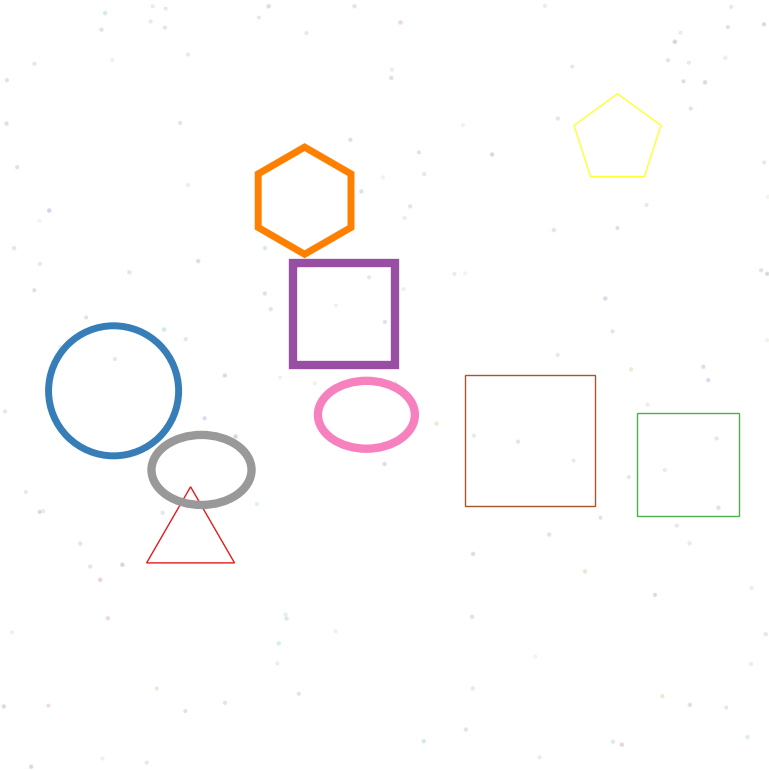[{"shape": "triangle", "thickness": 0.5, "radius": 0.33, "center": [0.247, 0.302]}, {"shape": "circle", "thickness": 2.5, "radius": 0.42, "center": [0.148, 0.492]}, {"shape": "square", "thickness": 0.5, "radius": 0.33, "center": [0.893, 0.397]}, {"shape": "square", "thickness": 3, "radius": 0.33, "center": [0.447, 0.592]}, {"shape": "hexagon", "thickness": 2.5, "radius": 0.35, "center": [0.396, 0.739]}, {"shape": "pentagon", "thickness": 0.5, "radius": 0.3, "center": [0.802, 0.819]}, {"shape": "square", "thickness": 0.5, "radius": 0.42, "center": [0.688, 0.428]}, {"shape": "oval", "thickness": 3, "radius": 0.31, "center": [0.476, 0.461]}, {"shape": "oval", "thickness": 3, "radius": 0.32, "center": [0.262, 0.39]}]